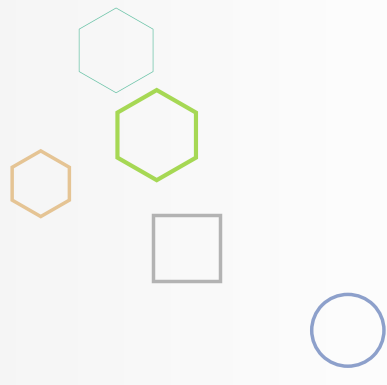[{"shape": "hexagon", "thickness": 0.5, "radius": 0.55, "center": [0.3, 0.869]}, {"shape": "circle", "thickness": 2.5, "radius": 0.47, "center": [0.898, 0.142]}, {"shape": "hexagon", "thickness": 3, "radius": 0.58, "center": [0.404, 0.649]}, {"shape": "hexagon", "thickness": 2.5, "radius": 0.43, "center": [0.105, 0.523]}, {"shape": "square", "thickness": 2.5, "radius": 0.43, "center": [0.481, 0.356]}]